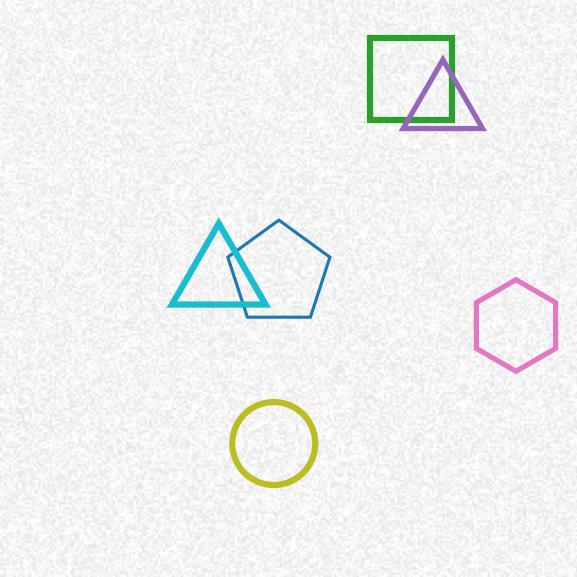[{"shape": "pentagon", "thickness": 1.5, "radius": 0.46, "center": [0.483, 0.525]}, {"shape": "square", "thickness": 3, "radius": 0.36, "center": [0.712, 0.863]}, {"shape": "triangle", "thickness": 2.5, "radius": 0.4, "center": [0.767, 0.816]}, {"shape": "hexagon", "thickness": 2.5, "radius": 0.4, "center": [0.894, 0.435]}, {"shape": "circle", "thickness": 3, "radius": 0.36, "center": [0.474, 0.231]}, {"shape": "triangle", "thickness": 3, "radius": 0.47, "center": [0.379, 0.519]}]